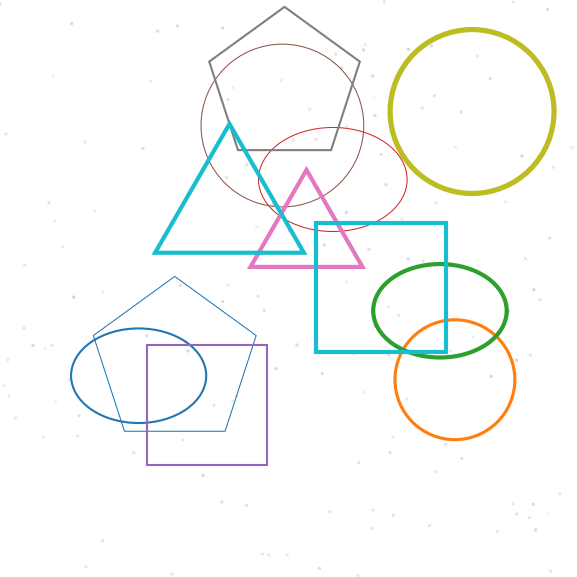[{"shape": "pentagon", "thickness": 0.5, "radius": 0.74, "center": [0.303, 0.372]}, {"shape": "oval", "thickness": 1, "radius": 0.59, "center": [0.24, 0.349]}, {"shape": "circle", "thickness": 1.5, "radius": 0.52, "center": [0.788, 0.342]}, {"shape": "oval", "thickness": 2, "radius": 0.58, "center": [0.762, 0.461]}, {"shape": "oval", "thickness": 0.5, "radius": 0.64, "center": [0.576, 0.688]}, {"shape": "square", "thickness": 1, "radius": 0.52, "center": [0.358, 0.298]}, {"shape": "circle", "thickness": 0.5, "radius": 0.7, "center": [0.489, 0.782]}, {"shape": "triangle", "thickness": 2, "radius": 0.56, "center": [0.531, 0.593]}, {"shape": "pentagon", "thickness": 1, "radius": 0.69, "center": [0.493, 0.85]}, {"shape": "circle", "thickness": 2.5, "radius": 0.71, "center": [0.817, 0.806]}, {"shape": "triangle", "thickness": 2, "radius": 0.74, "center": [0.397, 0.636]}, {"shape": "square", "thickness": 2, "radius": 0.56, "center": [0.66, 0.501]}]